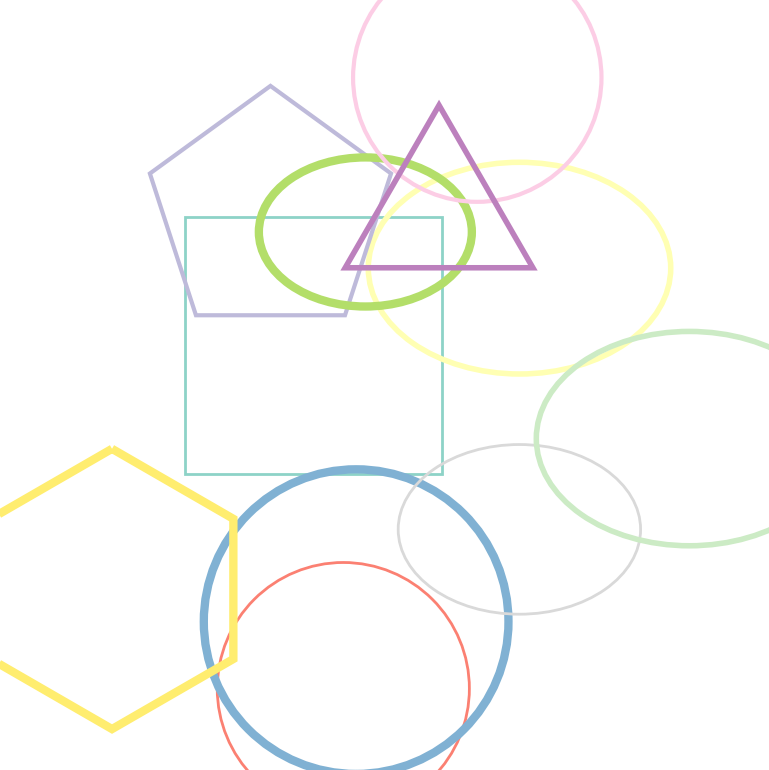[{"shape": "square", "thickness": 1, "radius": 0.83, "center": [0.407, 0.552]}, {"shape": "oval", "thickness": 2, "radius": 0.98, "center": [0.675, 0.652]}, {"shape": "pentagon", "thickness": 1.5, "radius": 0.82, "center": [0.351, 0.724]}, {"shape": "circle", "thickness": 1, "radius": 0.82, "center": [0.446, 0.106]}, {"shape": "circle", "thickness": 3, "radius": 0.99, "center": [0.463, 0.193]}, {"shape": "oval", "thickness": 3, "radius": 0.69, "center": [0.474, 0.699]}, {"shape": "circle", "thickness": 1.5, "radius": 0.81, "center": [0.62, 0.899]}, {"shape": "oval", "thickness": 1, "radius": 0.79, "center": [0.675, 0.313]}, {"shape": "triangle", "thickness": 2, "radius": 0.7, "center": [0.57, 0.723]}, {"shape": "oval", "thickness": 2, "radius": 0.99, "center": [0.895, 0.43]}, {"shape": "hexagon", "thickness": 3, "radius": 0.91, "center": [0.145, 0.235]}]